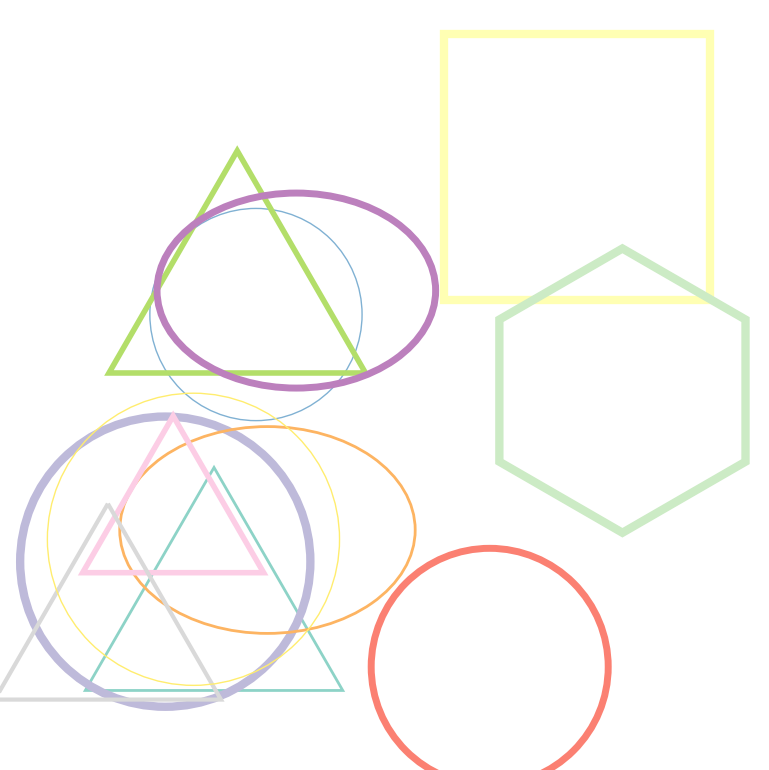[{"shape": "triangle", "thickness": 1, "radius": 0.97, "center": [0.278, 0.2]}, {"shape": "square", "thickness": 3, "radius": 0.87, "center": [0.749, 0.783]}, {"shape": "circle", "thickness": 3, "radius": 0.94, "center": [0.215, 0.271]}, {"shape": "circle", "thickness": 2.5, "radius": 0.77, "center": [0.636, 0.134]}, {"shape": "circle", "thickness": 0.5, "radius": 0.69, "center": [0.332, 0.592]}, {"shape": "oval", "thickness": 1, "radius": 0.96, "center": [0.347, 0.312]}, {"shape": "triangle", "thickness": 2, "radius": 0.96, "center": [0.308, 0.612]}, {"shape": "triangle", "thickness": 2, "radius": 0.68, "center": [0.225, 0.324]}, {"shape": "triangle", "thickness": 1.5, "radius": 0.85, "center": [0.14, 0.176]}, {"shape": "oval", "thickness": 2.5, "radius": 0.9, "center": [0.385, 0.623]}, {"shape": "hexagon", "thickness": 3, "radius": 0.92, "center": [0.808, 0.493]}, {"shape": "circle", "thickness": 0.5, "radius": 0.95, "center": [0.251, 0.3]}]